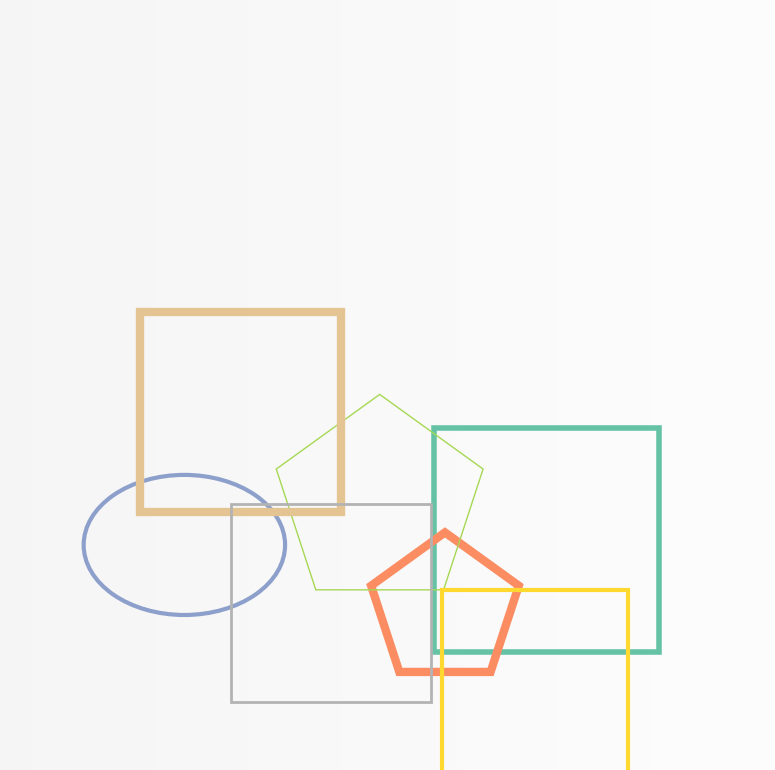[{"shape": "square", "thickness": 2, "radius": 0.73, "center": [0.705, 0.299]}, {"shape": "pentagon", "thickness": 3, "radius": 0.5, "center": [0.574, 0.208]}, {"shape": "oval", "thickness": 1.5, "radius": 0.65, "center": [0.238, 0.292]}, {"shape": "pentagon", "thickness": 0.5, "radius": 0.7, "center": [0.49, 0.347]}, {"shape": "square", "thickness": 1.5, "radius": 0.6, "center": [0.69, 0.114]}, {"shape": "square", "thickness": 3, "radius": 0.65, "center": [0.31, 0.465]}, {"shape": "square", "thickness": 1, "radius": 0.64, "center": [0.427, 0.217]}]